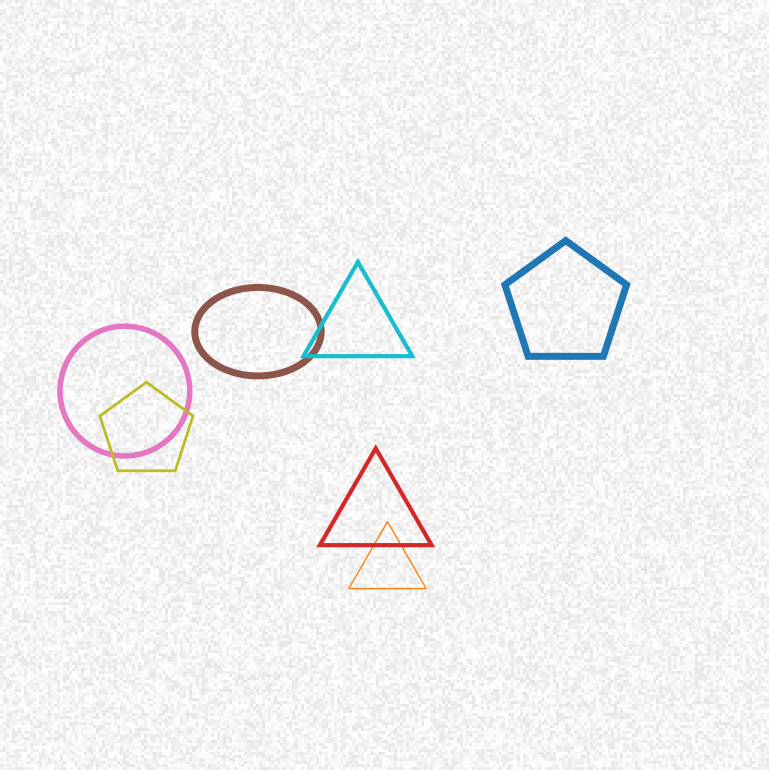[{"shape": "pentagon", "thickness": 2.5, "radius": 0.42, "center": [0.735, 0.604]}, {"shape": "triangle", "thickness": 0.5, "radius": 0.29, "center": [0.503, 0.265]}, {"shape": "triangle", "thickness": 1.5, "radius": 0.42, "center": [0.488, 0.334]}, {"shape": "oval", "thickness": 2.5, "radius": 0.41, "center": [0.335, 0.569]}, {"shape": "circle", "thickness": 2, "radius": 0.42, "center": [0.162, 0.492]}, {"shape": "pentagon", "thickness": 1, "radius": 0.32, "center": [0.19, 0.44]}, {"shape": "triangle", "thickness": 1.5, "radius": 0.41, "center": [0.465, 0.578]}]